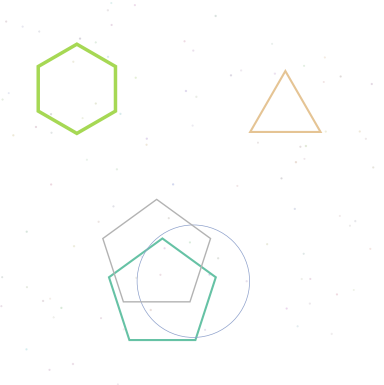[{"shape": "pentagon", "thickness": 1.5, "radius": 0.73, "center": [0.422, 0.235]}, {"shape": "circle", "thickness": 0.5, "radius": 0.73, "center": [0.502, 0.27]}, {"shape": "hexagon", "thickness": 2.5, "radius": 0.58, "center": [0.2, 0.769]}, {"shape": "triangle", "thickness": 1.5, "radius": 0.53, "center": [0.741, 0.71]}, {"shape": "pentagon", "thickness": 1, "radius": 0.74, "center": [0.407, 0.335]}]